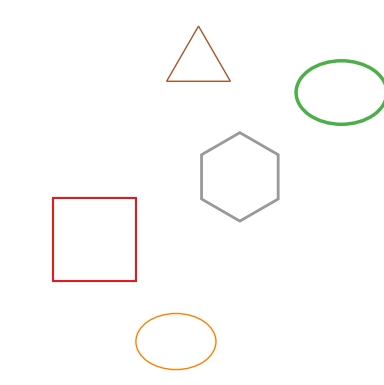[{"shape": "square", "thickness": 1.5, "radius": 0.53, "center": [0.246, 0.378]}, {"shape": "oval", "thickness": 2.5, "radius": 0.59, "center": [0.887, 0.76]}, {"shape": "oval", "thickness": 1, "radius": 0.52, "center": [0.457, 0.113]}, {"shape": "triangle", "thickness": 1, "radius": 0.48, "center": [0.516, 0.837]}, {"shape": "hexagon", "thickness": 2, "radius": 0.57, "center": [0.623, 0.541]}]